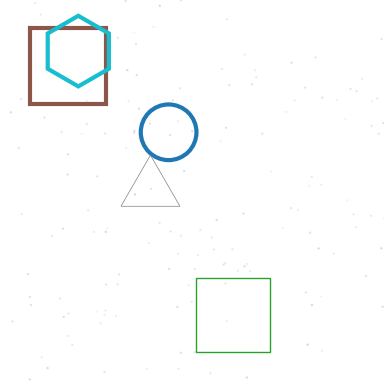[{"shape": "circle", "thickness": 3, "radius": 0.36, "center": [0.438, 0.656]}, {"shape": "square", "thickness": 1, "radius": 0.48, "center": [0.605, 0.182]}, {"shape": "square", "thickness": 3, "radius": 0.5, "center": [0.176, 0.829]}, {"shape": "triangle", "thickness": 0.5, "radius": 0.44, "center": [0.391, 0.509]}, {"shape": "hexagon", "thickness": 3, "radius": 0.46, "center": [0.203, 0.867]}]